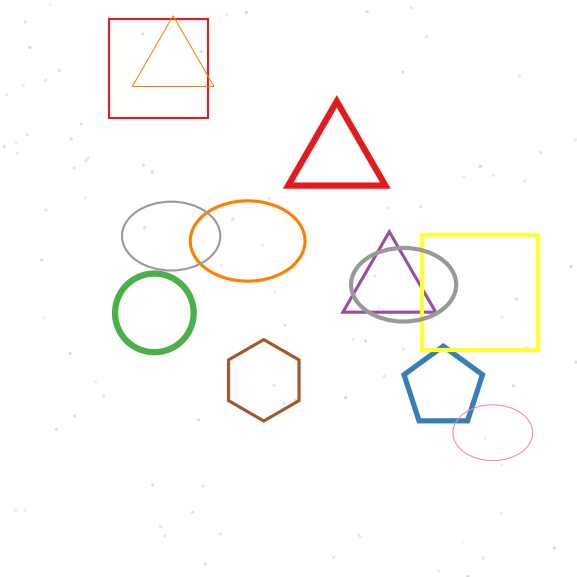[{"shape": "triangle", "thickness": 3, "radius": 0.49, "center": [0.583, 0.726]}, {"shape": "square", "thickness": 1, "radius": 0.43, "center": [0.274, 0.88]}, {"shape": "pentagon", "thickness": 2.5, "radius": 0.36, "center": [0.768, 0.328]}, {"shape": "circle", "thickness": 3, "radius": 0.34, "center": [0.267, 0.457]}, {"shape": "triangle", "thickness": 1.5, "radius": 0.46, "center": [0.674, 0.505]}, {"shape": "oval", "thickness": 1.5, "radius": 0.5, "center": [0.429, 0.582]}, {"shape": "triangle", "thickness": 0.5, "radius": 0.41, "center": [0.3, 0.89]}, {"shape": "square", "thickness": 2, "radius": 0.5, "center": [0.831, 0.493]}, {"shape": "hexagon", "thickness": 1.5, "radius": 0.35, "center": [0.457, 0.341]}, {"shape": "oval", "thickness": 0.5, "radius": 0.35, "center": [0.853, 0.25]}, {"shape": "oval", "thickness": 2, "radius": 0.46, "center": [0.699, 0.506]}, {"shape": "oval", "thickness": 1, "radius": 0.43, "center": [0.296, 0.59]}]